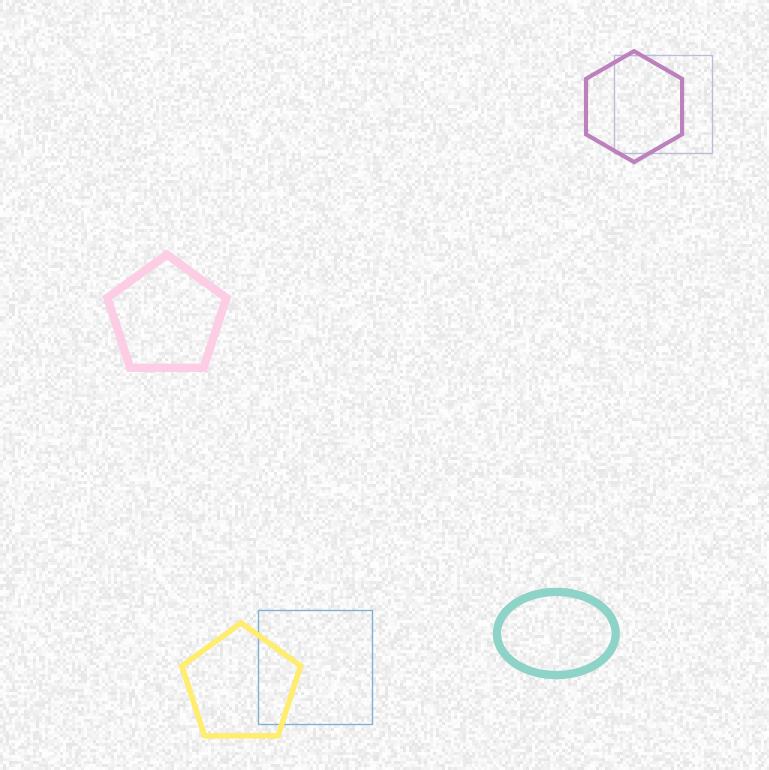[{"shape": "oval", "thickness": 3, "radius": 0.39, "center": [0.722, 0.177]}, {"shape": "square", "thickness": 0.5, "radius": 0.32, "center": [0.861, 0.865]}, {"shape": "square", "thickness": 0.5, "radius": 0.37, "center": [0.409, 0.134]}, {"shape": "pentagon", "thickness": 3, "radius": 0.41, "center": [0.217, 0.588]}, {"shape": "hexagon", "thickness": 1.5, "radius": 0.36, "center": [0.823, 0.862]}, {"shape": "pentagon", "thickness": 2, "radius": 0.41, "center": [0.313, 0.11]}]